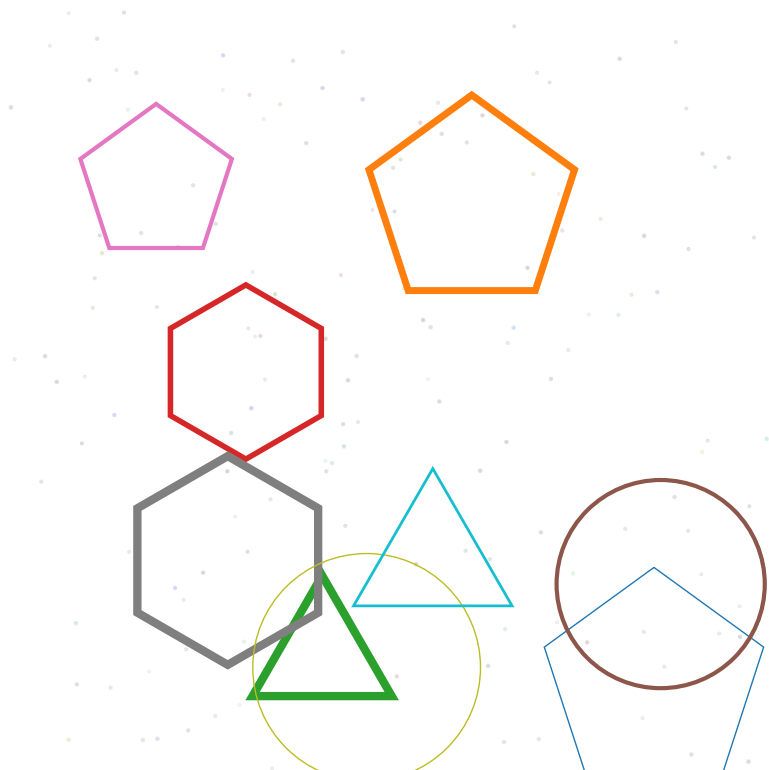[{"shape": "pentagon", "thickness": 0.5, "radius": 0.75, "center": [0.849, 0.113]}, {"shape": "pentagon", "thickness": 2.5, "radius": 0.7, "center": [0.613, 0.736]}, {"shape": "triangle", "thickness": 3, "radius": 0.52, "center": [0.418, 0.148]}, {"shape": "hexagon", "thickness": 2, "radius": 0.57, "center": [0.319, 0.517]}, {"shape": "circle", "thickness": 1.5, "radius": 0.68, "center": [0.858, 0.241]}, {"shape": "pentagon", "thickness": 1.5, "radius": 0.52, "center": [0.203, 0.762]}, {"shape": "hexagon", "thickness": 3, "radius": 0.68, "center": [0.296, 0.272]}, {"shape": "circle", "thickness": 0.5, "radius": 0.74, "center": [0.476, 0.133]}, {"shape": "triangle", "thickness": 1, "radius": 0.59, "center": [0.562, 0.273]}]